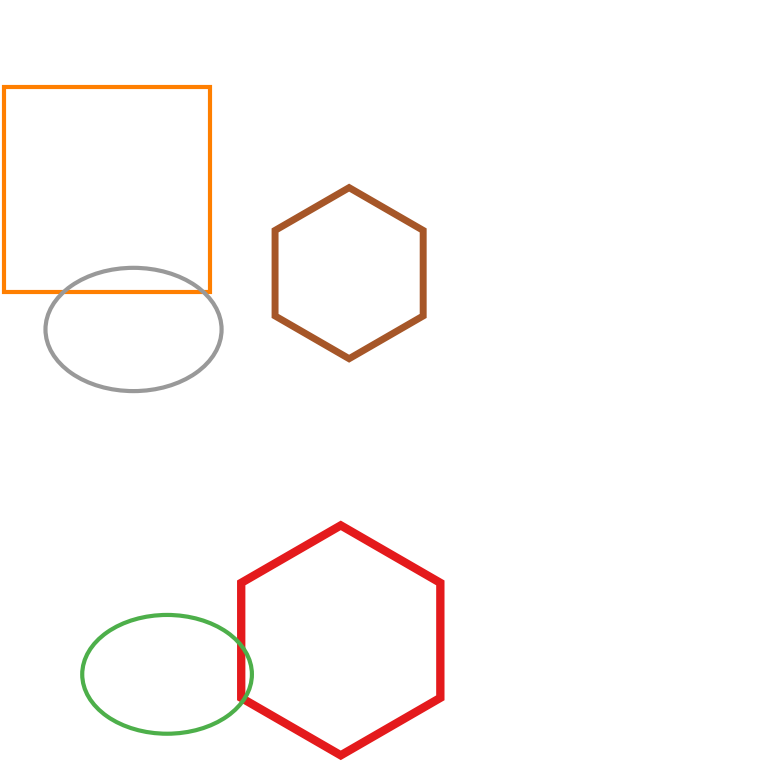[{"shape": "hexagon", "thickness": 3, "radius": 0.75, "center": [0.443, 0.168]}, {"shape": "oval", "thickness": 1.5, "radius": 0.55, "center": [0.217, 0.124]}, {"shape": "square", "thickness": 1.5, "radius": 0.67, "center": [0.139, 0.754]}, {"shape": "hexagon", "thickness": 2.5, "radius": 0.56, "center": [0.453, 0.645]}, {"shape": "oval", "thickness": 1.5, "radius": 0.57, "center": [0.173, 0.572]}]